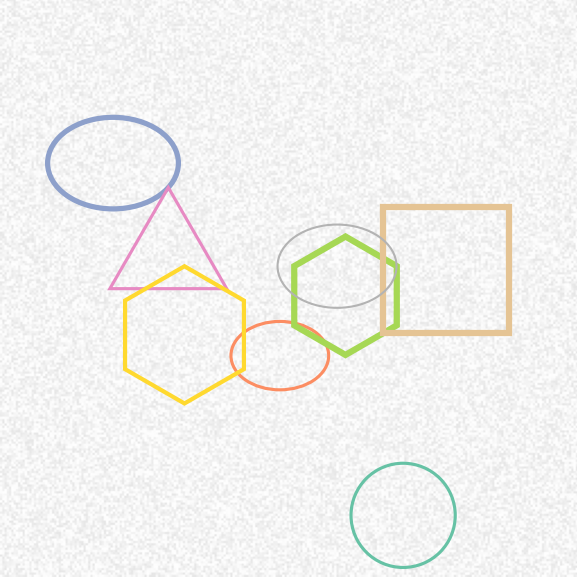[{"shape": "circle", "thickness": 1.5, "radius": 0.45, "center": [0.698, 0.107]}, {"shape": "oval", "thickness": 1.5, "radius": 0.42, "center": [0.485, 0.383]}, {"shape": "oval", "thickness": 2.5, "radius": 0.57, "center": [0.196, 0.717]}, {"shape": "triangle", "thickness": 1.5, "radius": 0.58, "center": [0.291, 0.558]}, {"shape": "hexagon", "thickness": 3, "radius": 0.51, "center": [0.598, 0.487]}, {"shape": "hexagon", "thickness": 2, "radius": 0.59, "center": [0.319, 0.419]}, {"shape": "square", "thickness": 3, "radius": 0.55, "center": [0.773, 0.532]}, {"shape": "oval", "thickness": 1, "radius": 0.51, "center": [0.584, 0.538]}]